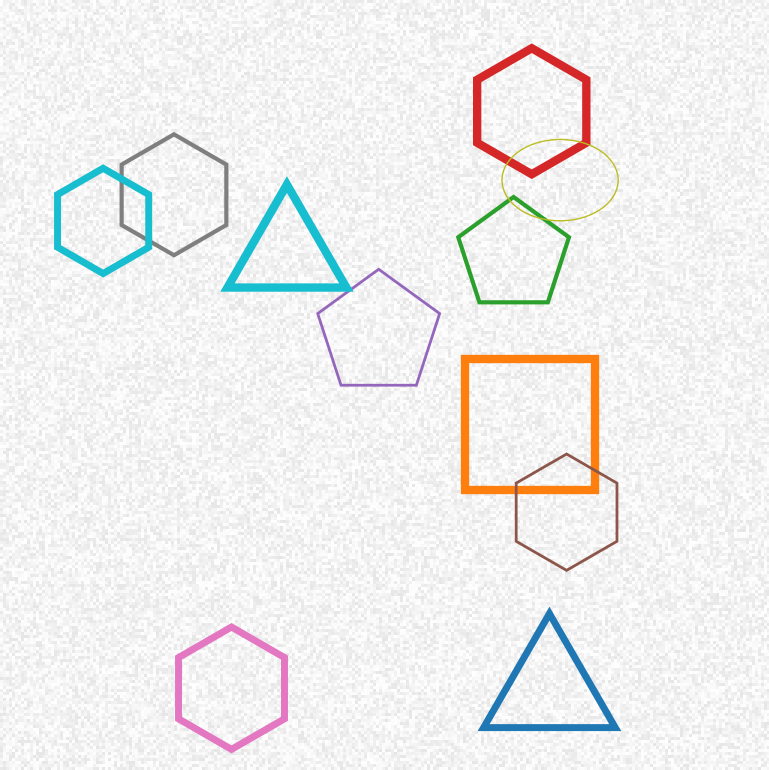[{"shape": "triangle", "thickness": 2.5, "radius": 0.49, "center": [0.714, 0.104]}, {"shape": "square", "thickness": 3, "radius": 0.42, "center": [0.689, 0.449]}, {"shape": "pentagon", "thickness": 1.5, "radius": 0.38, "center": [0.667, 0.669]}, {"shape": "hexagon", "thickness": 3, "radius": 0.41, "center": [0.691, 0.856]}, {"shape": "pentagon", "thickness": 1, "radius": 0.42, "center": [0.492, 0.567]}, {"shape": "hexagon", "thickness": 1, "radius": 0.38, "center": [0.736, 0.335]}, {"shape": "hexagon", "thickness": 2.5, "radius": 0.4, "center": [0.301, 0.106]}, {"shape": "hexagon", "thickness": 1.5, "radius": 0.39, "center": [0.226, 0.747]}, {"shape": "oval", "thickness": 0.5, "radius": 0.38, "center": [0.727, 0.766]}, {"shape": "triangle", "thickness": 3, "radius": 0.45, "center": [0.373, 0.671]}, {"shape": "hexagon", "thickness": 2.5, "radius": 0.34, "center": [0.134, 0.713]}]